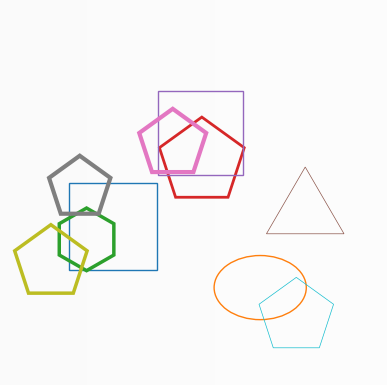[{"shape": "square", "thickness": 1, "radius": 0.56, "center": [0.291, 0.411]}, {"shape": "oval", "thickness": 1, "radius": 0.59, "center": [0.671, 0.253]}, {"shape": "hexagon", "thickness": 2.5, "radius": 0.41, "center": [0.223, 0.378]}, {"shape": "pentagon", "thickness": 2, "radius": 0.58, "center": [0.521, 0.581]}, {"shape": "square", "thickness": 1, "radius": 0.54, "center": [0.518, 0.655]}, {"shape": "triangle", "thickness": 0.5, "radius": 0.58, "center": [0.788, 0.451]}, {"shape": "pentagon", "thickness": 3, "radius": 0.45, "center": [0.446, 0.627]}, {"shape": "pentagon", "thickness": 3, "radius": 0.42, "center": [0.206, 0.512]}, {"shape": "pentagon", "thickness": 2.5, "radius": 0.49, "center": [0.131, 0.318]}, {"shape": "pentagon", "thickness": 0.5, "radius": 0.51, "center": [0.765, 0.178]}]